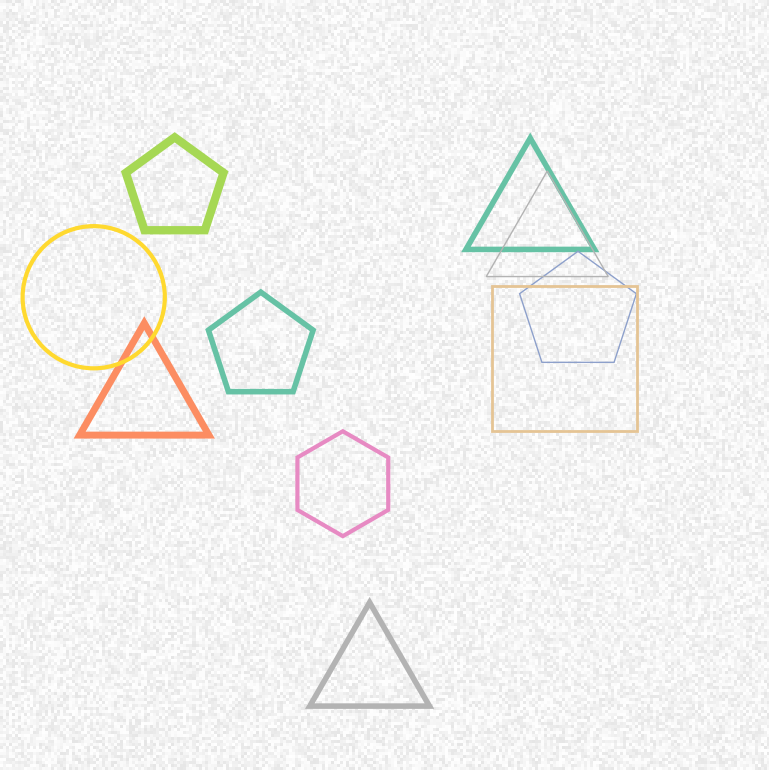[{"shape": "triangle", "thickness": 2, "radius": 0.48, "center": [0.689, 0.724]}, {"shape": "pentagon", "thickness": 2, "radius": 0.36, "center": [0.339, 0.549]}, {"shape": "triangle", "thickness": 2.5, "radius": 0.48, "center": [0.187, 0.483]}, {"shape": "pentagon", "thickness": 0.5, "radius": 0.4, "center": [0.751, 0.594]}, {"shape": "hexagon", "thickness": 1.5, "radius": 0.34, "center": [0.445, 0.372]}, {"shape": "pentagon", "thickness": 3, "radius": 0.33, "center": [0.227, 0.755]}, {"shape": "circle", "thickness": 1.5, "radius": 0.46, "center": [0.122, 0.614]}, {"shape": "square", "thickness": 1, "radius": 0.47, "center": [0.733, 0.534]}, {"shape": "triangle", "thickness": 2, "radius": 0.45, "center": [0.48, 0.128]}, {"shape": "triangle", "thickness": 0.5, "radius": 0.46, "center": [0.711, 0.687]}]